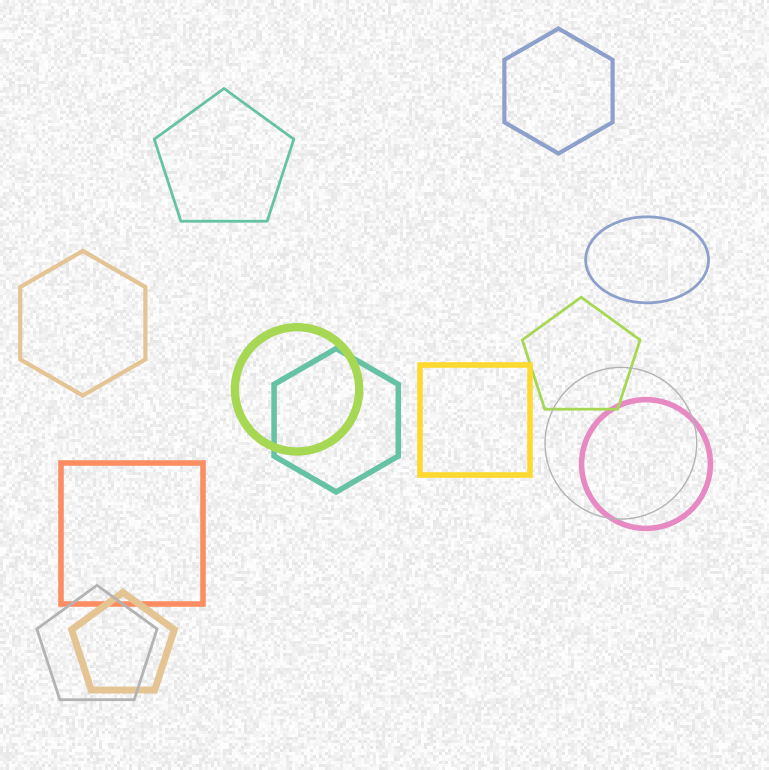[{"shape": "pentagon", "thickness": 1, "radius": 0.48, "center": [0.291, 0.79]}, {"shape": "hexagon", "thickness": 2, "radius": 0.47, "center": [0.437, 0.454]}, {"shape": "square", "thickness": 2, "radius": 0.46, "center": [0.171, 0.307]}, {"shape": "oval", "thickness": 1, "radius": 0.4, "center": [0.84, 0.663]}, {"shape": "hexagon", "thickness": 1.5, "radius": 0.41, "center": [0.725, 0.882]}, {"shape": "circle", "thickness": 2, "radius": 0.42, "center": [0.839, 0.397]}, {"shape": "circle", "thickness": 3, "radius": 0.4, "center": [0.386, 0.494]}, {"shape": "pentagon", "thickness": 1, "radius": 0.4, "center": [0.755, 0.534]}, {"shape": "square", "thickness": 2, "radius": 0.36, "center": [0.617, 0.455]}, {"shape": "hexagon", "thickness": 1.5, "radius": 0.47, "center": [0.108, 0.58]}, {"shape": "pentagon", "thickness": 2.5, "radius": 0.35, "center": [0.16, 0.161]}, {"shape": "pentagon", "thickness": 1, "radius": 0.41, "center": [0.126, 0.158]}, {"shape": "circle", "thickness": 0.5, "radius": 0.49, "center": [0.806, 0.424]}]